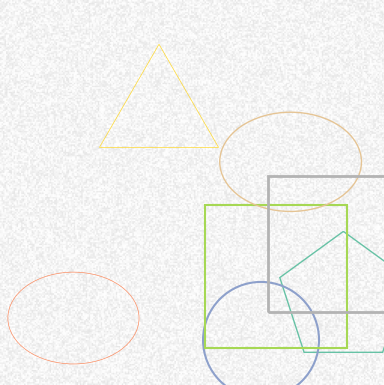[{"shape": "pentagon", "thickness": 1, "radius": 0.87, "center": [0.892, 0.225]}, {"shape": "oval", "thickness": 0.5, "radius": 0.85, "center": [0.191, 0.174]}, {"shape": "circle", "thickness": 1.5, "radius": 0.75, "center": [0.678, 0.117]}, {"shape": "square", "thickness": 1.5, "radius": 0.93, "center": [0.717, 0.282]}, {"shape": "triangle", "thickness": 0.5, "radius": 0.89, "center": [0.413, 0.706]}, {"shape": "oval", "thickness": 1, "radius": 0.92, "center": [0.755, 0.58]}, {"shape": "square", "thickness": 2, "radius": 0.89, "center": [0.873, 0.366]}]